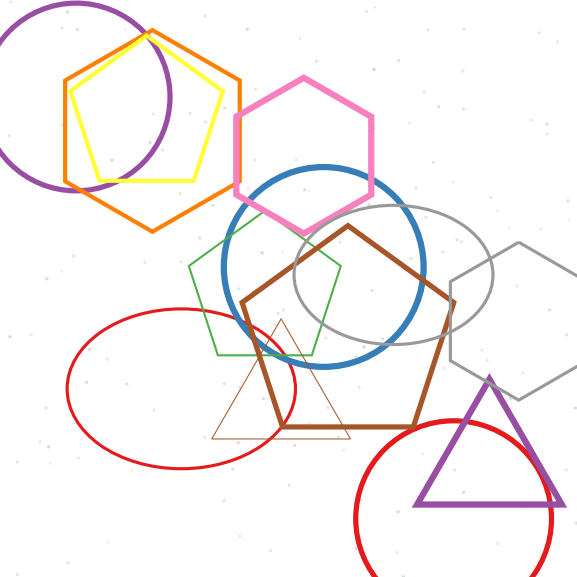[{"shape": "oval", "thickness": 1.5, "radius": 0.99, "center": [0.314, 0.326]}, {"shape": "circle", "thickness": 2.5, "radius": 0.85, "center": [0.786, 0.101]}, {"shape": "circle", "thickness": 3, "radius": 0.86, "center": [0.561, 0.537]}, {"shape": "pentagon", "thickness": 1, "radius": 0.69, "center": [0.459, 0.496]}, {"shape": "triangle", "thickness": 3, "radius": 0.72, "center": [0.848, 0.198]}, {"shape": "circle", "thickness": 2.5, "radius": 0.81, "center": [0.132, 0.831]}, {"shape": "hexagon", "thickness": 2, "radius": 0.87, "center": [0.264, 0.772]}, {"shape": "pentagon", "thickness": 2, "radius": 0.69, "center": [0.254, 0.798]}, {"shape": "pentagon", "thickness": 2.5, "radius": 0.96, "center": [0.602, 0.416]}, {"shape": "triangle", "thickness": 0.5, "radius": 0.69, "center": [0.487, 0.308]}, {"shape": "hexagon", "thickness": 3, "radius": 0.67, "center": [0.526, 0.73]}, {"shape": "oval", "thickness": 1.5, "radius": 0.86, "center": [0.681, 0.523]}, {"shape": "hexagon", "thickness": 1.5, "radius": 0.68, "center": [0.898, 0.443]}]